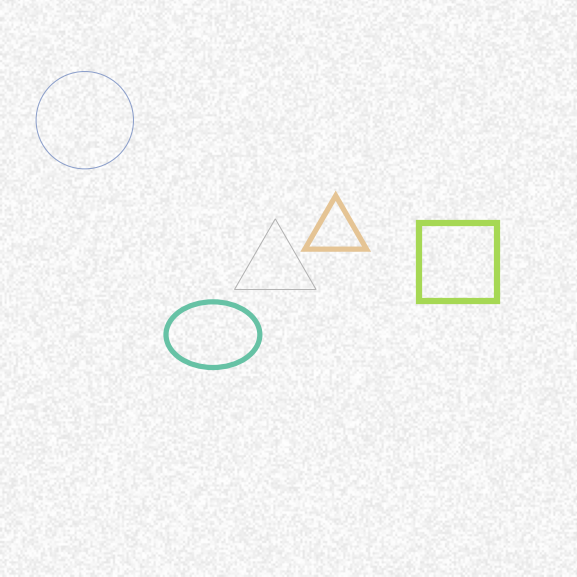[{"shape": "oval", "thickness": 2.5, "radius": 0.41, "center": [0.369, 0.42]}, {"shape": "circle", "thickness": 0.5, "radius": 0.42, "center": [0.147, 0.791]}, {"shape": "square", "thickness": 3, "radius": 0.34, "center": [0.793, 0.545]}, {"shape": "triangle", "thickness": 2.5, "radius": 0.31, "center": [0.581, 0.599]}, {"shape": "triangle", "thickness": 0.5, "radius": 0.41, "center": [0.477, 0.539]}]